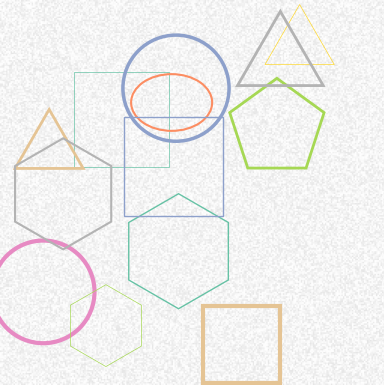[{"shape": "square", "thickness": 0.5, "radius": 0.62, "center": [0.315, 0.69]}, {"shape": "hexagon", "thickness": 1, "radius": 0.75, "center": [0.464, 0.347]}, {"shape": "oval", "thickness": 1.5, "radius": 0.53, "center": [0.446, 0.734]}, {"shape": "square", "thickness": 1, "radius": 0.64, "center": [0.451, 0.568]}, {"shape": "circle", "thickness": 2.5, "radius": 0.69, "center": [0.457, 0.771]}, {"shape": "circle", "thickness": 3, "radius": 0.67, "center": [0.112, 0.242]}, {"shape": "pentagon", "thickness": 2, "radius": 0.64, "center": [0.719, 0.668]}, {"shape": "hexagon", "thickness": 0.5, "radius": 0.53, "center": [0.275, 0.154]}, {"shape": "triangle", "thickness": 0.5, "radius": 0.52, "center": [0.778, 0.884]}, {"shape": "square", "thickness": 3, "radius": 0.5, "center": [0.626, 0.104]}, {"shape": "triangle", "thickness": 2, "radius": 0.51, "center": [0.128, 0.614]}, {"shape": "hexagon", "thickness": 1.5, "radius": 0.72, "center": [0.164, 0.497]}, {"shape": "triangle", "thickness": 2, "radius": 0.64, "center": [0.728, 0.842]}]